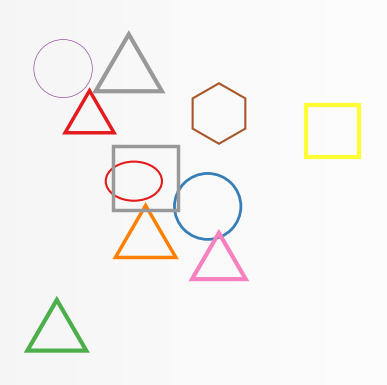[{"shape": "oval", "thickness": 1.5, "radius": 0.36, "center": [0.345, 0.529]}, {"shape": "triangle", "thickness": 2.5, "radius": 0.36, "center": [0.231, 0.692]}, {"shape": "circle", "thickness": 2, "radius": 0.43, "center": [0.536, 0.464]}, {"shape": "triangle", "thickness": 3, "radius": 0.44, "center": [0.147, 0.133]}, {"shape": "circle", "thickness": 0.5, "radius": 0.38, "center": [0.163, 0.822]}, {"shape": "triangle", "thickness": 2.5, "radius": 0.45, "center": [0.376, 0.376]}, {"shape": "square", "thickness": 3, "radius": 0.34, "center": [0.857, 0.659]}, {"shape": "hexagon", "thickness": 1.5, "radius": 0.39, "center": [0.565, 0.705]}, {"shape": "triangle", "thickness": 3, "radius": 0.4, "center": [0.565, 0.315]}, {"shape": "triangle", "thickness": 3, "radius": 0.49, "center": [0.332, 0.812]}, {"shape": "square", "thickness": 2.5, "radius": 0.41, "center": [0.375, 0.537]}]